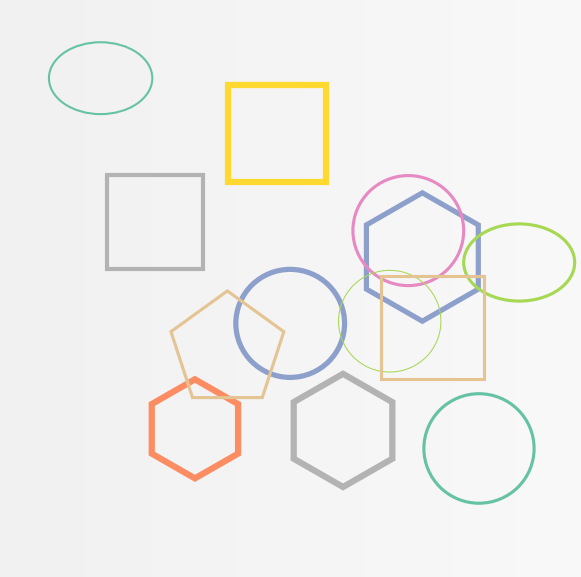[{"shape": "circle", "thickness": 1.5, "radius": 0.47, "center": [0.824, 0.223]}, {"shape": "oval", "thickness": 1, "radius": 0.44, "center": [0.173, 0.864]}, {"shape": "hexagon", "thickness": 3, "radius": 0.43, "center": [0.335, 0.257]}, {"shape": "hexagon", "thickness": 2.5, "radius": 0.56, "center": [0.727, 0.554]}, {"shape": "circle", "thickness": 2.5, "radius": 0.47, "center": [0.499, 0.439]}, {"shape": "circle", "thickness": 1.5, "radius": 0.48, "center": [0.702, 0.6]}, {"shape": "circle", "thickness": 0.5, "radius": 0.44, "center": [0.67, 0.443]}, {"shape": "oval", "thickness": 1.5, "radius": 0.48, "center": [0.893, 0.545]}, {"shape": "square", "thickness": 3, "radius": 0.42, "center": [0.477, 0.768]}, {"shape": "pentagon", "thickness": 1.5, "radius": 0.51, "center": [0.391, 0.393]}, {"shape": "square", "thickness": 1.5, "radius": 0.44, "center": [0.744, 0.432]}, {"shape": "hexagon", "thickness": 3, "radius": 0.49, "center": [0.59, 0.254]}, {"shape": "square", "thickness": 2, "radius": 0.41, "center": [0.266, 0.615]}]